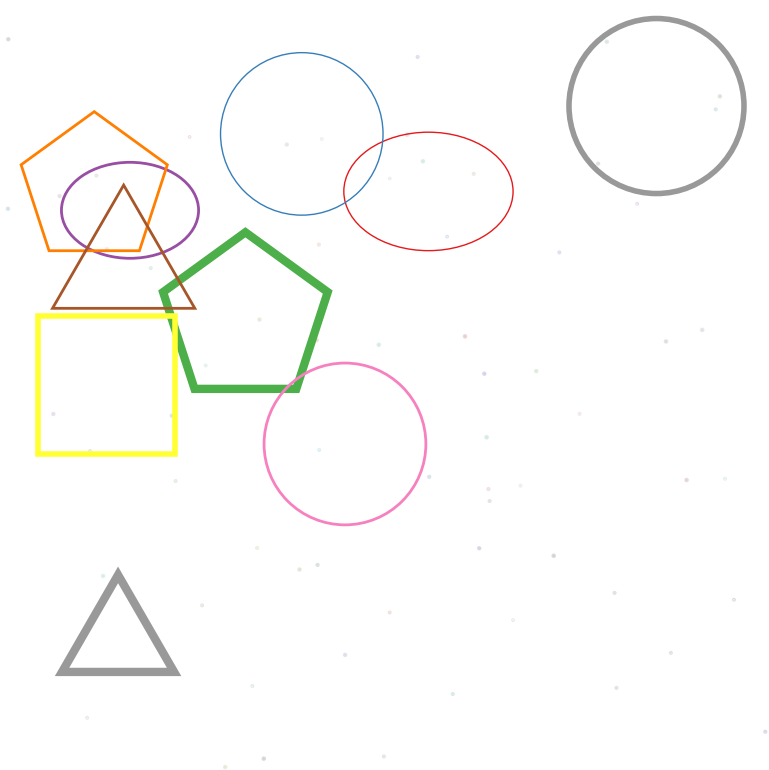[{"shape": "oval", "thickness": 0.5, "radius": 0.55, "center": [0.556, 0.751]}, {"shape": "circle", "thickness": 0.5, "radius": 0.53, "center": [0.392, 0.826]}, {"shape": "pentagon", "thickness": 3, "radius": 0.56, "center": [0.319, 0.586]}, {"shape": "oval", "thickness": 1, "radius": 0.45, "center": [0.169, 0.727]}, {"shape": "pentagon", "thickness": 1, "radius": 0.5, "center": [0.122, 0.755]}, {"shape": "square", "thickness": 2, "radius": 0.45, "center": [0.139, 0.5]}, {"shape": "triangle", "thickness": 1, "radius": 0.53, "center": [0.161, 0.653]}, {"shape": "circle", "thickness": 1, "radius": 0.53, "center": [0.448, 0.423]}, {"shape": "circle", "thickness": 2, "radius": 0.57, "center": [0.853, 0.862]}, {"shape": "triangle", "thickness": 3, "radius": 0.42, "center": [0.153, 0.169]}]